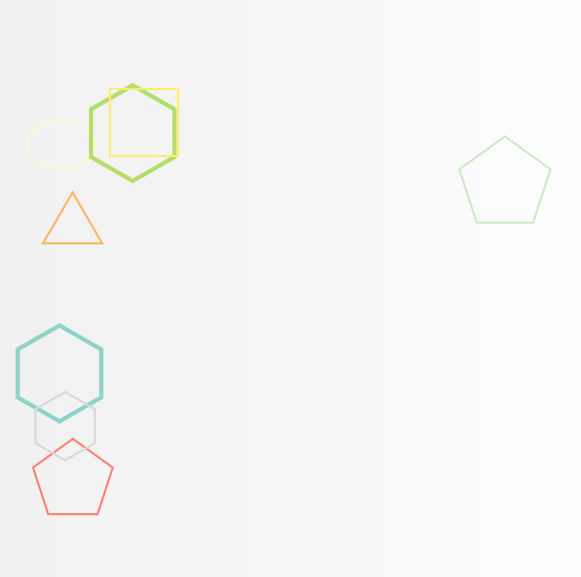[{"shape": "hexagon", "thickness": 2, "radius": 0.42, "center": [0.102, 0.353]}, {"shape": "oval", "thickness": 0.5, "radius": 0.29, "center": [0.105, 0.749]}, {"shape": "pentagon", "thickness": 1, "radius": 0.36, "center": [0.125, 0.167]}, {"shape": "triangle", "thickness": 1, "radius": 0.29, "center": [0.125, 0.607]}, {"shape": "hexagon", "thickness": 2, "radius": 0.41, "center": [0.228, 0.769]}, {"shape": "hexagon", "thickness": 1, "radius": 0.29, "center": [0.112, 0.261]}, {"shape": "pentagon", "thickness": 1, "radius": 0.41, "center": [0.869, 0.68]}, {"shape": "square", "thickness": 1, "radius": 0.29, "center": [0.248, 0.787]}]